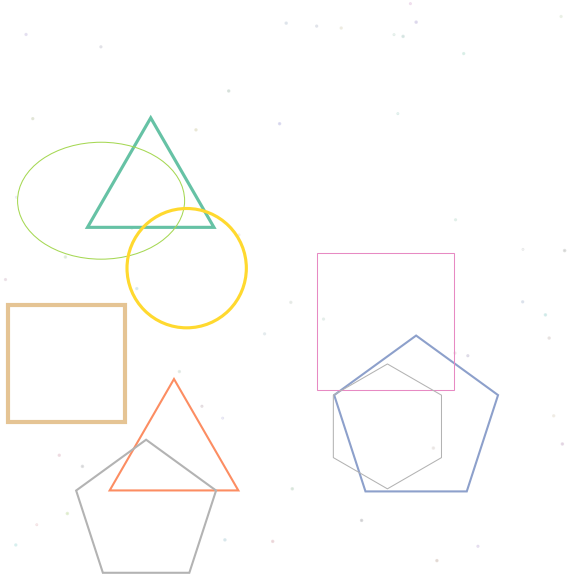[{"shape": "triangle", "thickness": 1.5, "radius": 0.63, "center": [0.261, 0.669]}, {"shape": "triangle", "thickness": 1, "radius": 0.64, "center": [0.301, 0.214]}, {"shape": "pentagon", "thickness": 1, "radius": 0.75, "center": [0.721, 0.269]}, {"shape": "square", "thickness": 0.5, "radius": 0.59, "center": [0.668, 0.443]}, {"shape": "oval", "thickness": 0.5, "radius": 0.72, "center": [0.175, 0.652]}, {"shape": "circle", "thickness": 1.5, "radius": 0.52, "center": [0.323, 0.535]}, {"shape": "square", "thickness": 2, "radius": 0.51, "center": [0.115, 0.37]}, {"shape": "pentagon", "thickness": 1, "radius": 0.64, "center": [0.253, 0.11]}, {"shape": "hexagon", "thickness": 0.5, "radius": 0.54, "center": [0.671, 0.261]}]